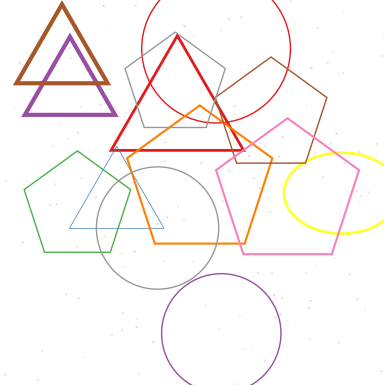[{"shape": "triangle", "thickness": 2, "radius": 0.99, "center": [0.461, 0.709]}, {"shape": "circle", "thickness": 1, "radius": 0.97, "center": [0.561, 0.874]}, {"shape": "triangle", "thickness": 0.5, "radius": 0.71, "center": [0.303, 0.478]}, {"shape": "pentagon", "thickness": 1, "radius": 0.73, "center": [0.201, 0.463]}, {"shape": "circle", "thickness": 1, "radius": 0.78, "center": [0.575, 0.134]}, {"shape": "triangle", "thickness": 3, "radius": 0.68, "center": [0.182, 0.769]}, {"shape": "pentagon", "thickness": 1.5, "radius": 0.99, "center": [0.519, 0.528]}, {"shape": "oval", "thickness": 2, "radius": 0.75, "center": [0.888, 0.498]}, {"shape": "pentagon", "thickness": 1, "radius": 0.76, "center": [0.704, 0.7]}, {"shape": "triangle", "thickness": 3, "radius": 0.68, "center": [0.161, 0.852]}, {"shape": "pentagon", "thickness": 1.5, "radius": 0.98, "center": [0.747, 0.498]}, {"shape": "pentagon", "thickness": 1, "radius": 0.68, "center": [0.455, 0.78]}, {"shape": "circle", "thickness": 1, "radius": 0.79, "center": [0.409, 0.408]}]